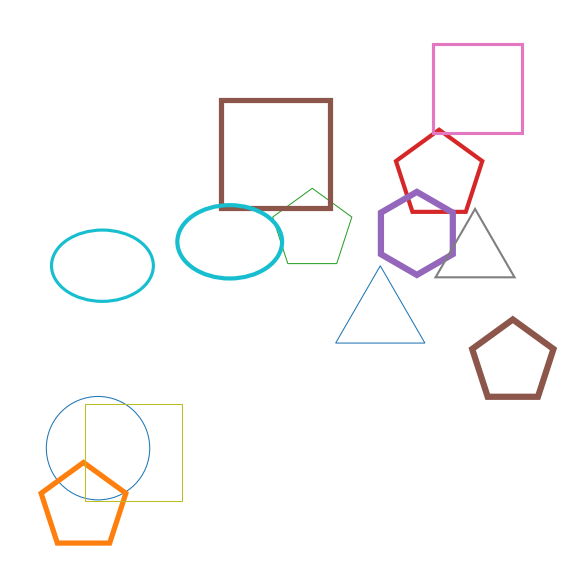[{"shape": "circle", "thickness": 0.5, "radius": 0.45, "center": [0.17, 0.223]}, {"shape": "triangle", "thickness": 0.5, "radius": 0.45, "center": [0.658, 0.45]}, {"shape": "pentagon", "thickness": 2.5, "radius": 0.39, "center": [0.145, 0.121]}, {"shape": "pentagon", "thickness": 0.5, "radius": 0.36, "center": [0.541, 0.601]}, {"shape": "pentagon", "thickness": 2, "radius": 0.39, "center": [0.76, 0.696]}, {"shape": "hexagon", "thickness": 3, "radius": 0.36, "center": [0.722, 0.595]}, {"shape": "pentagon", "thickness": 3, "radius": 0.37, "center": [0.888, 0.372]}, {"shape": "square", "thickness": 2.5, "radius": 0.47, "center": [0.477, 0.733]}, {"shape": "square", "thickness": 1.5, "radius": 0.39, "center": [0.827, 0.846]}, {"shape": "triangle", "thickness": 1, "radius": 0.39, "center": [0.823, 0.558]}, {"shape": "square", "thickness": 0.5, "radius": 0.42, "center": [0.231, 0.216]}, {"shape": "oval", "thickness": 2, "radius": 0.45, "center": [0.398, 0.58]}, {"shape": "oval", "thickness": 1.5, "radius": 0.44, "center": [0.177, 0.539]}]